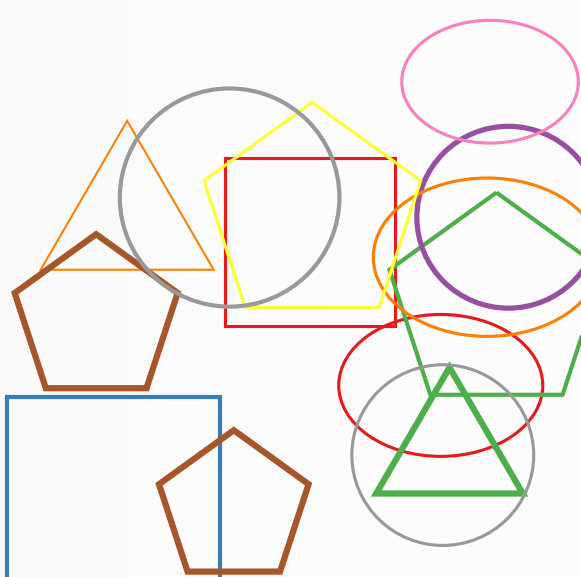[{"shape": "square", "thickness": 1.5, "radius": 0.73, "center": [0.533, 0.58]}, {"shape": "oval", "thickness": 1.5, "radius": 0.88, "center": [0.758, 0.332]}, {"shape": "square", "thickness": 2, "radius": 0.92, "center": [0.195, 0.128]}, {"shape": "pentagon", "thickness": 2, "radius": 0.97, "center": [0.854, 0.472]}, {"shape": "triangle", "thickness": 3, "radius": 0.73, "center": [0.773, 0.217]}, {"shape": "circle", "thickness": 2.5, "radius": 0.79, "center": [0.875, 0.623]}, {"shape": "oval", "thickness": 1.5, "radius": 0.98, "center": [0.838, 0.554]}, {"shape": "triangle", "thickness": 1, "radius": 0.86, "center": [0.219, 0.618]}, {"shape": "pentagon", "thickness": 1.5, "radius": 0.98, "center": [0.537, 0.626]}, {"shape": "pentagon", "thickness": 3, "radius": 0.74, "center": [0.165, 0.446]}, {"shape": "pentagon", "thickness": 3, "radius": 0.68, "center": [0.402, 0.119]}, {"shape": "oval", "thickness": 1.5, "radius": 0.76, "center": [0.843, 0.858]}, {"shape": "circle", "thickness": 1.5, "radius": 0.78, "center": [0.762, 0.211]}, {"shape": "circle", "thickness": 2, "radius": 0.94, "center": [0.395, 0.657]}]